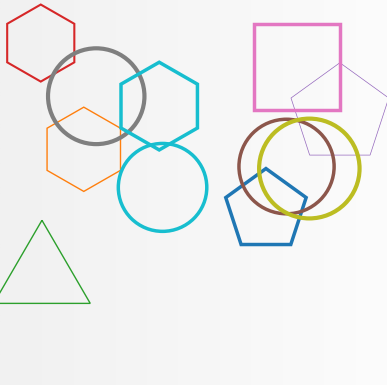[{"shape": "pentagon", "thickness": 2.5, "radius": 0.55, "center": [0.686, 0.453]}, {"shape": "hexagon", "thickness": 1, "radius": 0.55, "center": [0.216, 0.612]}, {"shape": "triangle", "thickness": 1, "radius": 0.72, "center": [0.108, 0.284]}, {"shape": "hexagon", "thickness": 1.5, "radius": 0.5, "center": [0.105, 0.888]}, {"shape": "pentagon", "thickness": 0.5, "radius": 0.66, "center": [0.877, 0.704]}, {"shape": "circle", "thickness": 2.5, "radius": 0.61, "center": [0.739, 0.567]}, {"shape": "square", "thickness": 2.5, "radius": 0.56, "center": [0.767, 0.826]}, {"shape": "circle", "thickness": 3, "radius": 0.62, "center": [0.248, 0.75]}, {"shape": "circle", "thickness": 3, "radius": 0.65, "center": [0.798, 0.562]}, {"shape": "circle", "thickness": 2.5, "radius": 0.57, "center": [0.419, 0.513]}, {"shape": "hexagon", "thickness": 2.5, "radius": 0.57, "center": [0.411, 0.724]}]